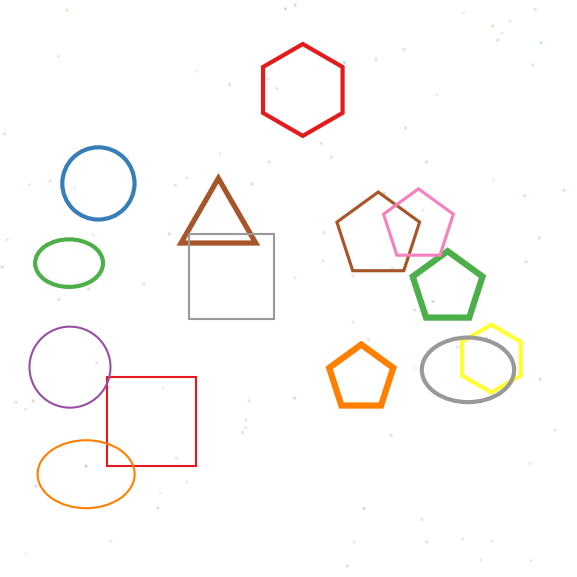[{"shape": "square", "thickness": 1, "radius": 0.39, "center": [0.262, 0.27]}, {"shape": "hexagon", "thickness": 2, "radius": 0.4, "center": [0.524, 0.843]}, {"shape": "circle", "thickness": 2, "radius": 0.31, "center": [0.17, 0.681]}, {"shape": "pentagon", "thickness": 3, "radius": 0.32, "center": [0.775, 0.501]}, {"shape": "oval", "thickness": 2, "radius": 0.29, "center": [0.12, 0.543]}, {"shape": "circle", "thickness": 1, "radius": 0.35, "center": [0.121, 0.363]}, {"shape": "pentagon", "thickness": 3, "radius": 0.29, "center": [0.626, 0.344]}, {"shape": "oval", "thickness": 1, "radius": 0.42, "center": [0.149, 0.178]}, {"shape": "hexagon", "thickness": 2, "radius": 0.29, "center": [0.851, 0.378]}, {"shape": "triangle", "thickness": 2.5, "radius": 0.37, "center": [0.378, 0.616]}, {"shape": "pentagon", "thickness": 1.5, "radius": 0.38, "center": [0.655, 0.591]}, {"shape": "pentagon", "thickness": 1.5, "radius": 0.32, "center": [0.725, 0.609]}, {"shape": "square", "thickness": 1, "radius": 0.37, "center": [0.401, 0.521]}, {"shape": "oval", "thickness": 2, "radius": 0.4, "center": [0.81, 0.359]}]